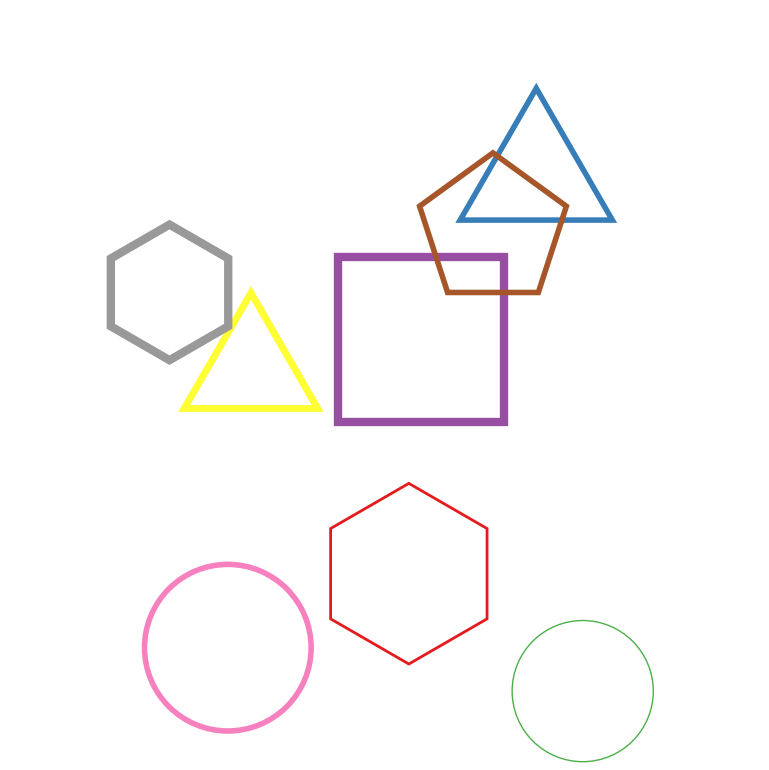[{"shape": "hexagon", "thickness": 1, "radius": 0.59, "center": [0.531, 0.255]}, {"shape": "triangle", "thickness": 2, "radius": 0.57, "center": [0.696, 0.771]}, {"shape": "circle", "thickness": 0.5, "radius": 0.46, "center": [0.757, 0.102]}, {"shape": "square", "thickness": 3, "radius": 0.54, "center": [0.546, 0.559]}, {"shape": "triangle", "thickness": 2.5, "radius": 0.5, "center": [0.326, 0.52]}, {"shape": "pentagon", "thickness": 2, "radius": 0.5, "center": [0.64, 0.701]}, {"shape": "circle", "thickness": 2, "radius": 0.54, "center": [0.296, 0.159]}, {"shape": "hexagon", "thickness": 3, "radius": 0.44, "center": [0.22, 0.62]}]